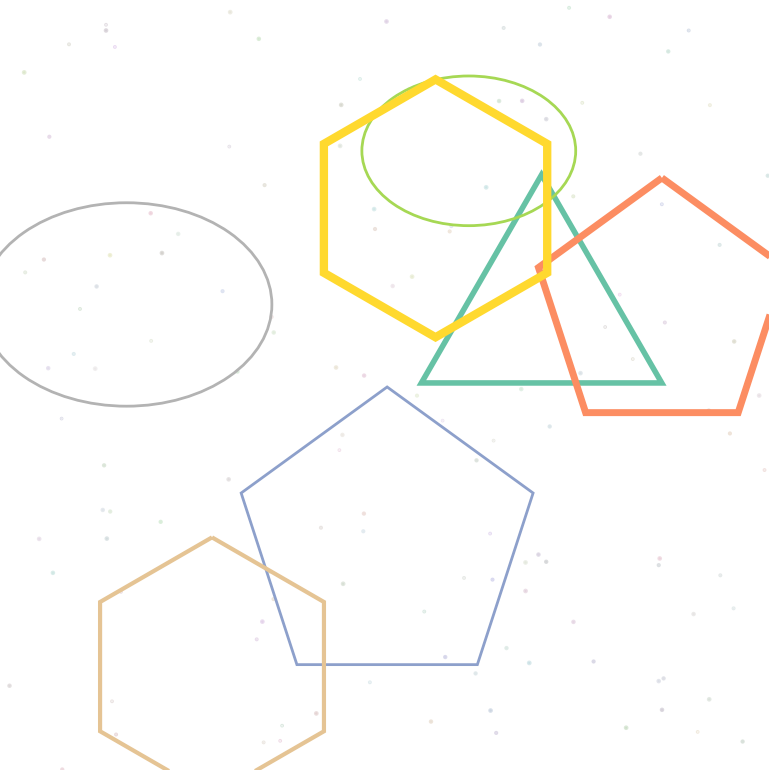[{"shape": "triangle", "thickness": 2, "radius": 0.9, "center": [0.703, 0.593]}, {"shape": "pentagon", "thickness": 2.5, "radius": 0.84, "center": [0.86, 0.6]}, {"shape": "pentagon", "thickness": 1, "radius": 1.0, "center": [0.503, 0.298]}, {"shape": "oval", "thickness": 1, "radius": 0.69, "center": [0.609, 0.804]}, {"shape": "hexagon", "thickness": 3, "radius": 0.84, "center": [0.566, 0.729]}, {"shape": "hexagon", "thickness": 1.5, "radius": 0.84, "center": [0.275, 0.134]}, {"shape": "oval", "thickness": 1, "radius": 0.94, "center": [0.164, 0.605]}]